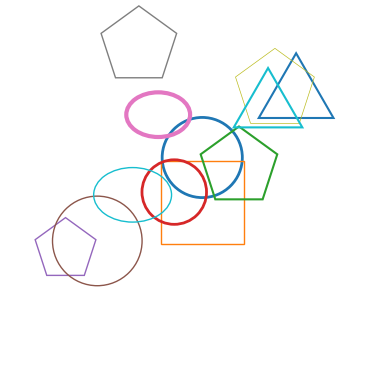[{"shape": "triangle", "thickness": 1.5, "radius": 0.56, "center": [0.769, 0.75]}, {"shape": "circle", "thickness": 2, "radius": 0.52, "center": [0.525, 0.591]}, {"shape": "square", "thickness": 1, "radius": 0.54, "center": [0.526, 0.474]}, {"shape": "pentagon", "thickness": 1.5, "radius": 0.52, "center": [0.621, 0.567]}, {"shape": "circle", "thickness": 2, "radius": 0.42, "center": [0.453, 0.501]}, {"shape": "pentagon", "thickness": 1, "radius": 0.41, "center": [0.17, 0.352]}, {"shape": "circle", "thickness": 1, "radius": 0.58, "center": [0.253, 0.374]}, {"shape": "oval", "thickness": 3, "radius": 0.41, "center": [0.411, 0.702]}, {"shape": "pentagon", "thickness": 1, "radius": 0.52, "center": [0.361, 0.881]}, {"shape": "pentagon", "thickness": 0.5, "radius": 0.54, "center": [0.714, 0.767]}, {"shape": "oval", "thickness": 1, "radius": 0.51, "center": [0.344, 0.494]}, {"shape": "triangle", "thickness": 1.5, "radius": 0.51, "center": [0.696, 0.721]}]